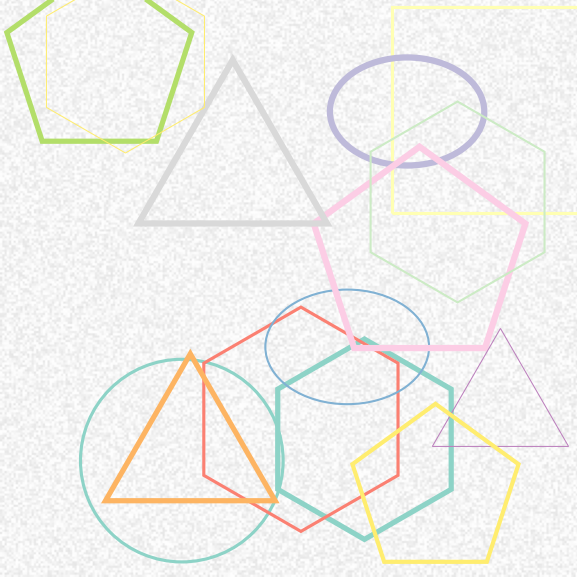[{"shape": "circle", "thickness": 1.5, "radius": 0.88, "center": [0.315, 0.202]}, {"shape": "hexagon", "thickness": 2.5, "radius": 0.87, "center": [0.631, 0.239]}, {"shape": "square", "thickness": 1.5, "radius": 0.89, "center": [0.858, 0.808]}, {"shape": "oval", "thickness": 3, "radius": 0.67, "center": [0.705, 0.806]}, {"shape": "hexagon", "thickness": 1.5, "radius": 0.97, "center": [0.521, 0.273]}, {"shape": "oval", "thickness": 1, "radius": 0.71, "center": [0.601, 0.398]}, {"shape": "triangle", "thickness": 2.5, "radius": 0.85, "center": [0.33, 0.217]}, {"shape": "pentagon", "thickness": 2.5, "radius": 0.84, "center": [0.172, 0.891]}, {"shape": "pentagon", "thickness": 3, "radius": 0.96, "center": [0.727, 0.552]}, {"shape": "triangle", "thickness": 3, "radius": 0.94, "center": [0.403, 0.707]}, {"shape": "triangle", "thickness": 0.5, "radius": 0.68, "center": [0.867, 0.294]}, {"shape": "hexagon", "thickness": 1, "radius": 0.87, "center": [0.792, 0.649]}, {"shape": "hexagon", "thickness": 0.5, "radius": 0.79, "center": [0.217, 0.892]}, {"shape": "pentagon", "thickness": 2, "radius": 0.76, "center": [0.754, 0.149]}]